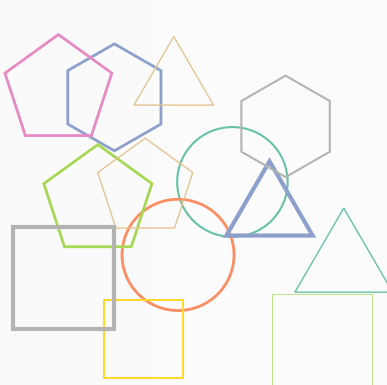[{"shape": "triangle", "thickness": 1, "radius": 0.73, "center": [0.887, 0.314]}, {"shape": "circle", "thickness": 1.5, "radius": 0.71, "center": [0.6, 0.527]}, {"shape": "circle", "thickness": 2, "radius": 0.72, "center": [0.459, 0.338]}, {"shape": "hexagon", "thickness": 2, "radius": 0.69, "center": [0.295, 0.747]}, {"shape": "triangle", "thickness": 3, "radius": 0.64, "center": [0.696, 0.453]}, {"shape": "pentagon", "thickness": 2, "radius": 0.73, "center": [0.151, 0.765]}, {"shape": "square", "thickness": 0.5, "radius": 0.64, "center": [0.831, 0.108]}, {"shape": "pentagon", "thickness": 2, "radius": 0.73, "center": [0.253, 0.478]}, {"shape": "square", "thickness": 1.5, "radius": 0.51, "center": [0.37, 0.12]}, {"shape": "triangle", "thickness": 1, "radius": 0.59, "center": [0.448, 0.786]}, {"shape": "pentagon", "thickness": 1, "radius": 0.64, "center": [0.375, 0.512]}, {"shape": "square", "thickness": 3, "radius": 0.66, "center": [0.164, 0.278]}, {"shape": "hexagon", "thickness": 1.5, "radius": 0.66, "center": [0.737, 0.672]}]